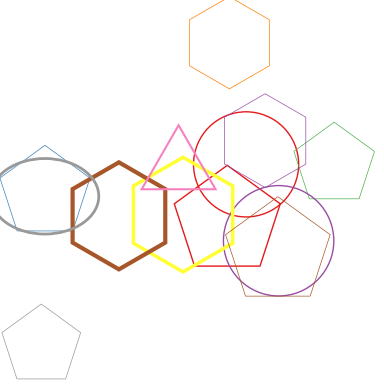[{"shape": "pentagon", "thickness": 1, "radius": 0.72, "center": [0.59, 0.426]}, {"shape": "circle", "thickness": 1, "radius": 0.68, "center": [0.639, 0.573]}, {"shape": "pentagon", "thickness": 0.5, "radius": 0.61, "center": [0.117, 0.5]}, {"shape": "pentagon", "thickness": 0.5, "radius": 0.55, "center": [0.868, 0.573]}, {"shape": "circle", "thickness": 1, "radius": 0.72, "center": [0.724, 0.375]}, {"shape": "hexagon", "thickness": 0.5, "radius": 0.61, "center": [0.689, 0.635]}, {"shape": "hexagon", "thickness": 0.5, "radius": 0.6, "center": [0.596, 0.889]}, {"shape": "hexagon", "thickness": 2.5, "radius": 0.74, "center": [0.475, 0.443]}, {"shape": "pentagon", "thickness": 0.5, "radius": 0.71, "center": [0.722, 0.346]}, {"shape": "hexagon", "thickness": 3, "radius": 0.69, "center": [0.309, 0.439]}, {"shape": "triangle", "thickness": 1.5, "radius": 0.55, "center": [0.464, 0.564]}, {"shape": "pentagon", "thickness": 0.5, "radius": 0.54, "center": [0.107, 0.103]}, {"shape": "oval", "thickness": 2, "radius": 0.7, "center": [0.116, 0.49]}]